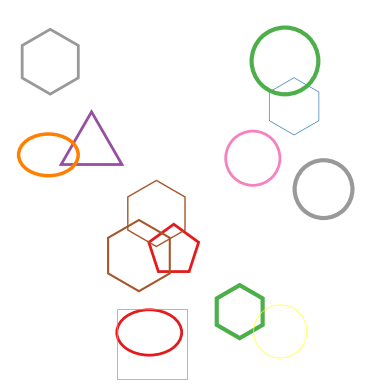[{"shape": "oval", "thickness": 2, "radius": 0.42, "center": [0.388, 0.136]}, {"shape": "pentagon", "thickness": 2, "radius": 0.34, "center": [0.451, 0.35]}, {"shape": "hexagon", "thickness": 0.5, "radius": 0.37, "center": [0.764, 0.724]}, {"shape": "hexagon", "thickness": 3, "radius": 0.34, "center": [0.623, 0.191]}, {"shape": "circle", "thickness": 3, "radius": 0.43, "center": [0.74, 0.842]}, {"shape": "triangle", "thickness": 2, "radius": 0.46, "center": [0.238, 0.618]}, {"shape": "oval", "thickness": 2.5, "radius": 0.39, "center": [0.126, 0.598]}, {"shape": "square", "thickness": 0.5, "radius": 0.45, "center": [0.395, 0.107]}, {"shape": "circle", "thickness": 0.5, "radius": 0.35, "center": [0.728, 0.139]}, {"shape": "hexagon", "thickness": 1.5, "radius": 0.46, "center": [0.361, 0.336]}, {"shape": "hexagon", "thickness": 1, "radius": 0.43, "center": [0.406, 0.446]}, {"shape": "circle", "thickness": 2, "radius": 0.35, "center": [0.657, 0.589]}, {"shape": "circle", "thickness": 3, "radius": 0.38, "center": [0.84, 0.509]}, {"shape": "hexagon", "thickness": 2, "radius": 0.42, "center": [0.13, 0.84]}]